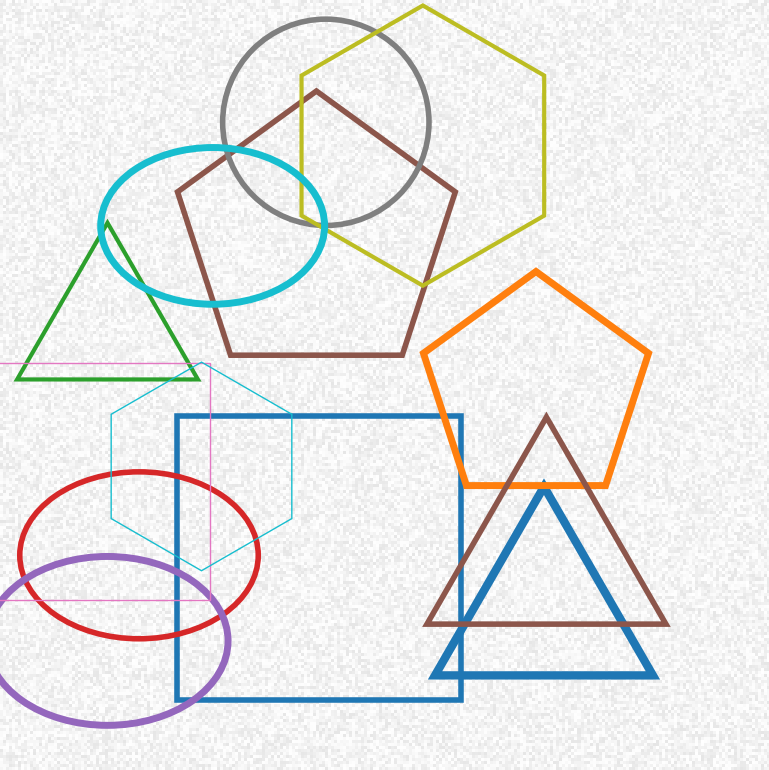[{"shape": "square", "thickness": 2, "radius": 0.92, "center": [0.414, 0.275]}, {"shape": "triangle", "thickness": 3, "radius": 0.82, "center": [0.706, 0.205]}, {"shape": "pentagon", "thickness": 2.5, "radius": 0.77, "center": [0.696, 0.494]}, {"shape": "triangle", "thickness": 1.5, "radius": 0.68, "center": [0.14, 0.575]}, {"shape": "oval", "thickness": 2, "radius": 0.77, "center": [0.181, 0.279]}, {"shape": "oval", "thickness": 2.5, "radius": 0.78, "center": [0.14, 0.168]}, {"shape": "triangle", "thickness": 2, "radius": 0.9, "center": [0.71, 0.279]}, {"shape": "pentagon", "thickness": 2, "radius": 0.95, "center": [0.411, 0.692]}, {"shape": "square", "thickness": 0.5, "radius": 0.77, "center": [0.119, 0.375]}, {"shape": "circle", "thickness": 2, "radius": 0.67, "center": [0.423, 0.841]}, {"shape": "hexagon", "thickness": 1.5, "radius": 0.91, "center": [0.549, 0.811]}, {"shape": "hexagon", "thickness": 0.5, "radius": 0.68, "center": [0.262, 0.394]}, {"shape": "oval", "thickness": 2.5, "radius": 0.73, "center": [0.276, 0.707]}]